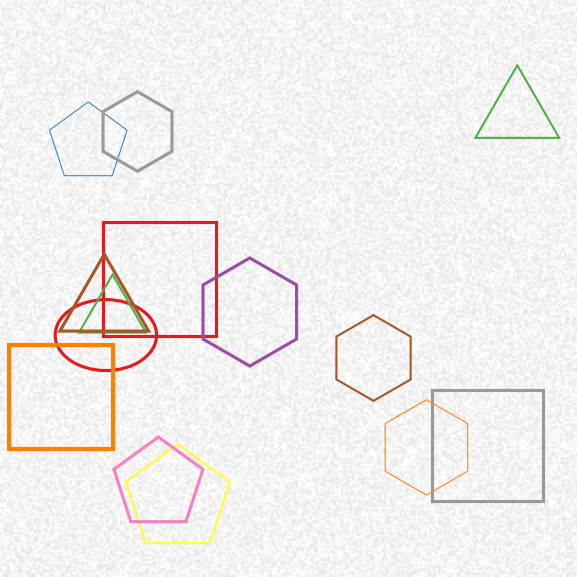[{"shape": "oval", "thickness": 1.5, "radius": 0.44, "center": [0.183, 0.419]}, {"shape": "square", "thickness": 1.5, "radius": 0.49, "center": [0.276, 0.516]}, {"shape": "pentagon", "thickness": 0.5, "radius": 0.35, "center": [0.153, 0.752]}, {"shape": "triangle", "thickness": 1, "radius": 0.42, "center": [0.896, 0.802]}, {"shape": "triangle", "thickness": 1, "radius": 0.33, "center": [0.195, 0.457]}, {"shape": "hexagon", "thickness": 1.5, "radius": 0.47, "center": [0.433, 0.459]}, {"shape": "hexagon", "thickness": 0.5, "radius": 0.41, "center": [0.738, 0.224]}, {"shape": "square", "thickness": 2, "radius": 0.45, "center": [0.106, 0.311]}, {"shape": "pentagon", "thickness": 1, "radius": 0.47, "center": [0.308, 0.135]}, {"shape": "triangle", "thickness": 1.5, "radius": 0.44, "center": [0.181, 0.47]}, {"shape": "hexagon", "thickness": 1, "radius": 0.37, "center": [0.647, 0.379]}, {"shape": "pentagon", "thickness": 1.5, "radius": 0.41, "center": [0.274, 0.161]}, {"shape": "hexagon", "thickness": 1.5, "radius": 0.34, "center": [0.238, 0.771]}, {"shape": "square", "thickness": 1.5, "radius": 0.48, "center": [0.843, 0.228]}]